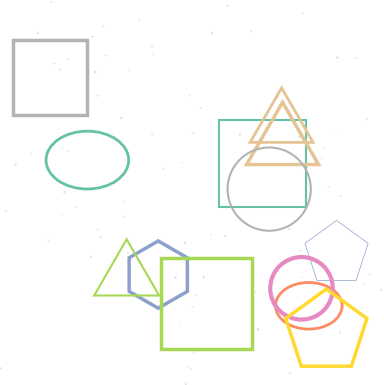[{"shape": "oval", "thickness": 2, "radius": 0.54, "center": [0.227, 0.584]}, {"shape": "square", "thickness": 1.5, "radius": 0.57, "center": [0.682, 0.575]}, {"shape": "oval", "thickness": 2, "radius": 0.43, "center": [0.802, 0.206]}, {"shape": "hexagon", "thickness": 2.5, "radius": 0.44, "center": [0.411, 0.287]}, {"shape": "pentagon", "thickness": 0.5, "radius": 0.43, "center": [0.874, 0.341]}, {"shape": "circle", "thickness": 3, "radius": 0.41, "center": [0.783, 0.251]}, {"shape": "triangle", "thickness": 1.5, "radius": 0.49, "center": [0.329, 0.281]}, {"shape": "square", "thickness": 2.5, "radius": 0.59, "center": [0.536, 0.211]}, {"shape": "pentagon", "thickness": 2.5, "radius": 0.55, "center": [0.848, 0.138]}, {"shape": "triangle", "thickness": 2, "radius": 0.47, "center": [0.731, 0.677]}, {"shape": "triangle", "thickness": 2.5, "radius": 0.54, "center": [0.734, 0.627]}, {"shape": "square", "thickness": 2.5, "radius": 0.49, "center": [0.13, 0.798]}, {"shape": "circle", "thickness": 1.5, "radius": 0.54, "center": [0.699, 0.509]}]